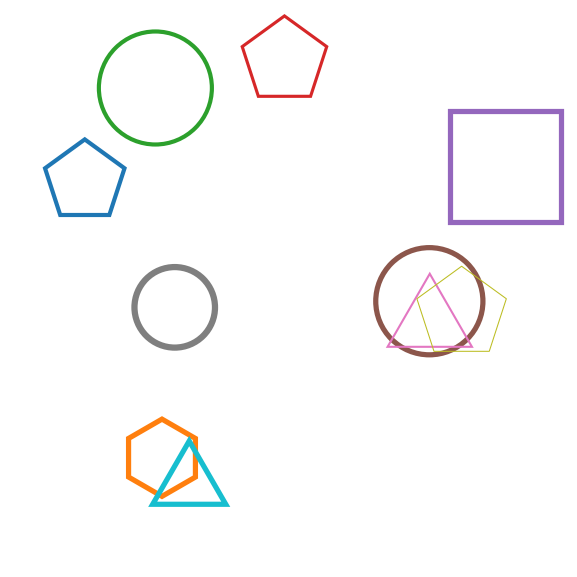[{"shape": "pentagon", "thickness": 2, "radius": 0.36, "center": [0.147, 0.685]}, {"shape": "hexagon", "thickness": 2.5, "radius": 0.33, "center": [0.281, 0.207]}, {"shape": "circle", "thickness": 2, "radius": 0.49, "center": [0.269, 0.847]}, {"shape": "pentagon", "thickness": 1.5, "radius": 0.38, "center": [0.493, 0.895]}, {"shape": "square", "thickness": 2.5, "radius": 0.48, "center": [0.875, 0.711]}, {"shape": "circle", "thickness": 2.5, "radius": 0.46, "center": [0.743, 0.478]}, {"shape": "triangle", "thickness": 1, "radius": 0.42, "center": [0.744, 0.441]}, {"shape": "circle", "thickness": 3, "radius": 0.35, "center": [0.303, 0.467]}, {"shape": "pentagon", "thickness": 0.5, "radius": 0.41, "center": [0.799, 0.457]}, {"shape": "triangle", "thickness": 2.5, "radius": 0.37, "center": [0.328, 0.162]}]